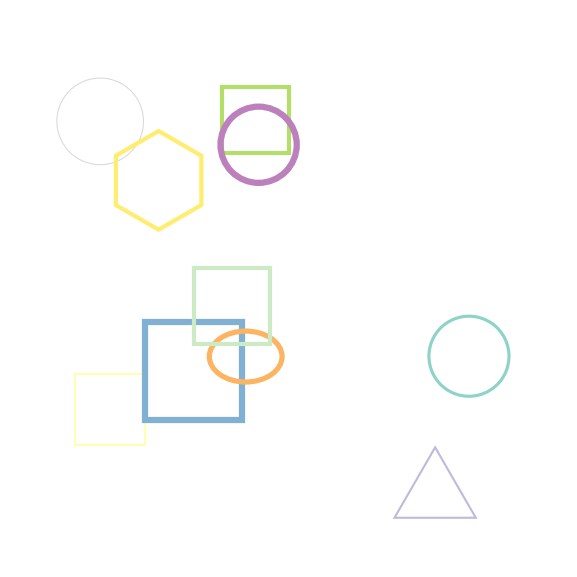[{"shape": "circle", "thickness": 1.5, "radius": 0.35, "center": [0.812, 0.382]}, {"shape": "square", "thickness": 1, "radius": 0.31, "center": [0.191, 0.29]}, {"shape": "triangle", "thickness": 1, "radius": 0.41, "center": [0.753, 0.143]}, {"shape": "square", "thickness": 3, "radius": 0.42, "center": [0.335, 0.357]}, {"shape": "oval", "thickness": 2.5, "radius": 0.31, "center": [0.425, 0.382]}, {"shape": "square", "thickness": 2, "radius": 0.29, "center": [0.443, 0.791]}, {"shape": "circle", "thickness": 0.5, "radius": 0.37, "center": [0.173, 0.789]}, {"shape": "circle", "thickness": 3, "radius": 0.33, "center": [0.448, 0.748]}, {"shape": "square", "thickness": 2, "radius": 0.33, "center": [0.402, 0.469]}, {"shape": "hexagon", "thickness": 2, "radius": 0.43, "center": [0.275, 0.687]}]